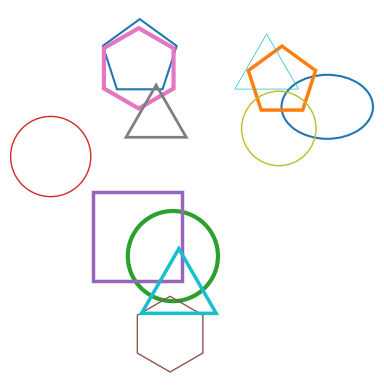[{"shape": "pentagon", "thickness": 1.5, "radius": 0.5, "center": [0.363, 0.85]}, {"shape": "oval", "thickness": 1.5, "radius": 0.59, "center": [0.85, 0.723]}, {"shape": "pentagon", "thickness": 2.5, "radius": 0.46, "center": [0.732, 0.788]}, {"shape": "circle", "thickness": 3, "radius": 0.59, "center": [0.449, 0.335]}, {"shape": "circle", "thickness": 1, "radius": 0.52, "center": [0.132, 0.593]}, {"shape": "square", "thickness": 2.5, "radius": 0.58, "center": [0.357, 0.386]}, {"shape": "hexagon", "thickness": 1, "radius": 0.49, "center": [0.442, 0.132]}, {"shape": "hexagon", "thickness": 3, "radius": 0.52, "center": [0.36, 0.823]}, {"shape": "triangle", "thickness": 2, "radius": 0.45, "center": [0.406, 0.689]}, {"shape": "circle", "thickness": 1, "radius": 0.48, "center": [0.724, 0.666]}, {"shape": "triangle", "thickness": 0.5, "radius": 0.48, "center": [0.693, 0.816]}, {"shape": "triangle", "thickness": 2.5, "radius": 0.56, "center": [0.465, 0.242]}]